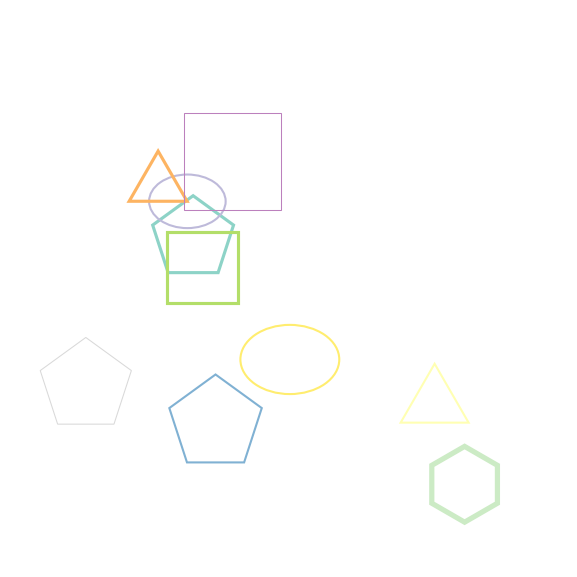[{"shape": "pentagon", "thickness": 1.5, "radius": 0.37, "center": [0.334, 0.587]}, {"shape": "triangle", "thickness": 1, "radius": 0.34, "center": [0.753, 0.301]}, {"shape": "oval", "thickness": 1, "radius": 0.33, "center": [0.324, 0.651]}, {"shape": "pentagon", "thickness": 1, "radius": 0.42, "center": [0.373, 0.267]}, {"shape": "triangle", "thickness": 1.5, "radius": 0.29, "center": [0.274, 0.68]}, {"shape": "square", "thickness": 1.5, "radius": 0.31, "center": [0.351, 0.536]}, {"shape": "pentagon", "thickness": 0.5, "radius": 0.41, "center": [0.149, 0.332]}, {"shape": "square", "thickness": 0.5, "radius": 0.42, "center": [0.402, 0.72]}, {"shape": "hexagon", "thickness": 2.5, "radius": 0.33, "center": [0.805, 0.161]}, {"shape": "oval", "thickness": 1, "radius": 0.43, "center": [0.502, 0.377]}]